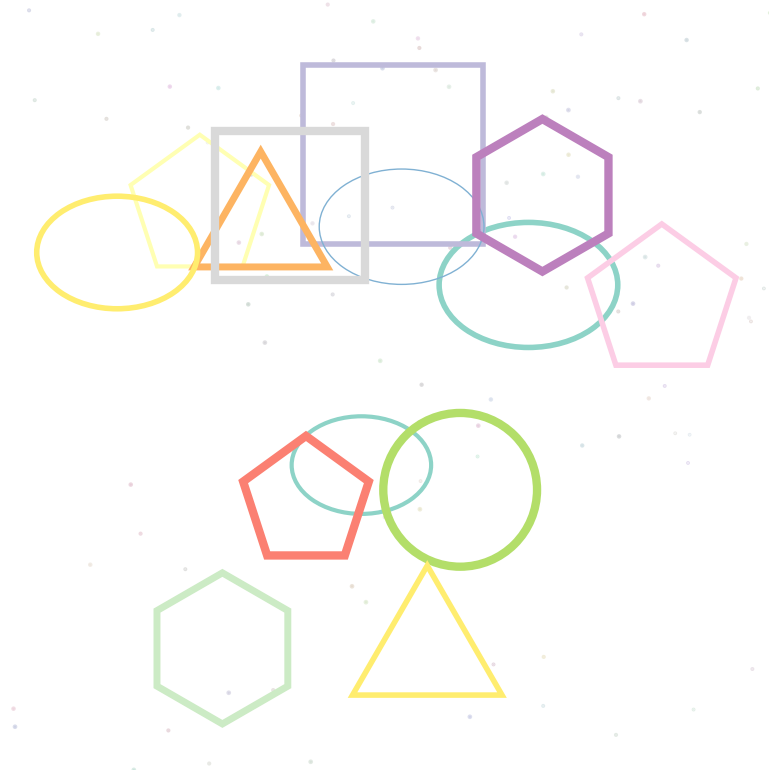[{"shape": "oval", "thickness": 1.5, "radius": 0.45, "center": [0.469, 0.396]}, {"shape": "oval", "thickness": 2, "radius": 0.58, "center": [0.686, 0.63]}, {"shape": "pentagon", "thickness": 1.5, "radius": 0.47, "center": [0.259, 0.73]}, {"shape": "square", "thickness": 2, "radius": 0.58, "center": [0.51, 0.799]}, {"shape": "pentagon", "thickness": 3, "radius": 0.43, "center": [0.397, 0.348]}, {"shape": "oval", "thickness": 0.5, "radius": 0.54, "center": [0.522, 0.706]}, {"shape": "triangle", "thickness": 2.5, "radius": 0.5, "center": [0.339, 0.703]}, {"shape": "circle", "thickness": 3, "radius": 0.5, "center": [0.598, 0.364]}, {"shape": "pentagon", "thickness": 2, "radius": 0.51, "center": [0.859, 0.608]}, {"shape": "square", "thickness": 3, "radius": 0.48, "center": [0.377, 0.733]}, {"shape": "hexagon", "thickness": 3, "radius": 0.5, "center": [0.704, 0.746]}, {"shape": "hexagon", "thickness": 2.5, "radius": 0.49, "center": [0.289, 0.158]}, {"shape": "oval", "thickness": 2, "radius": 0.52, "center": [0.152, 0.672]}, {"shape": "triangle", "thickness": 2, "radius": 0.56, "center": [0.555, 0.153]}]